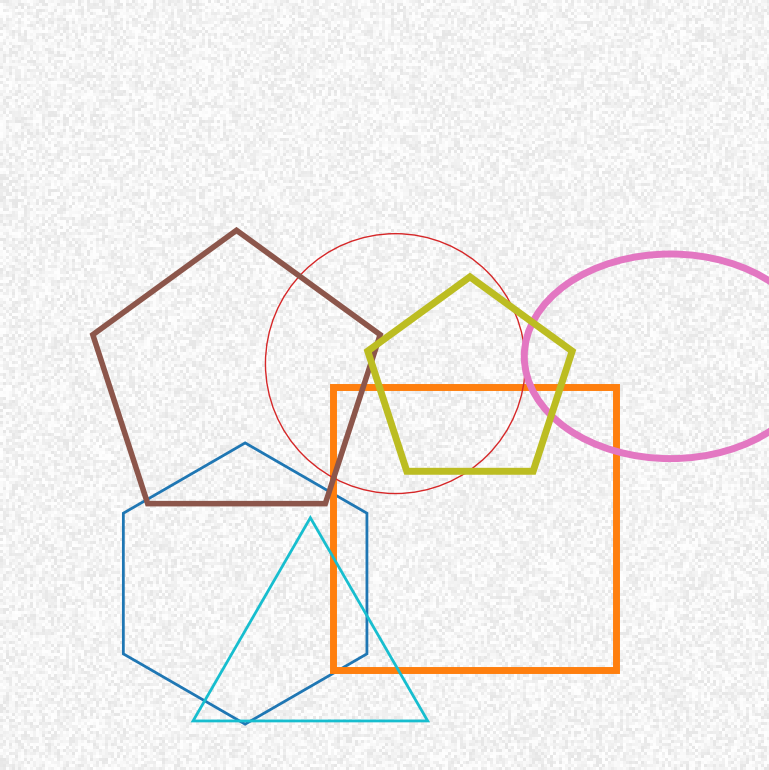[{"shape": "hexagon", "thickness": 1, "radius": 0.91, "center": [0.318, 0.242]}, {"shape": "square", "thickness": 2.5, "radius": 0.92, "center": [0.616, 0.314]}, {"shape": "circle", "thickness": 0.5, "radius": 0.84, "center": [0.513, 0.528]}, {"shape": "pentagon", "thickness": 2, "radius": 0.98, "center": [0.307, 0.505]}, {"shape": "oval", "thickness": 2.5, "radius": 0.95, "center": [0.871, 0.537]}, {"shape": "pentagon", "thickness": 2.5, "radius": 0.7, "center": [0.61, 0.501]}, {"shape": "triangle", "thickness": 1, "radius": 0.88, "center": [0.403, 0.152]}]